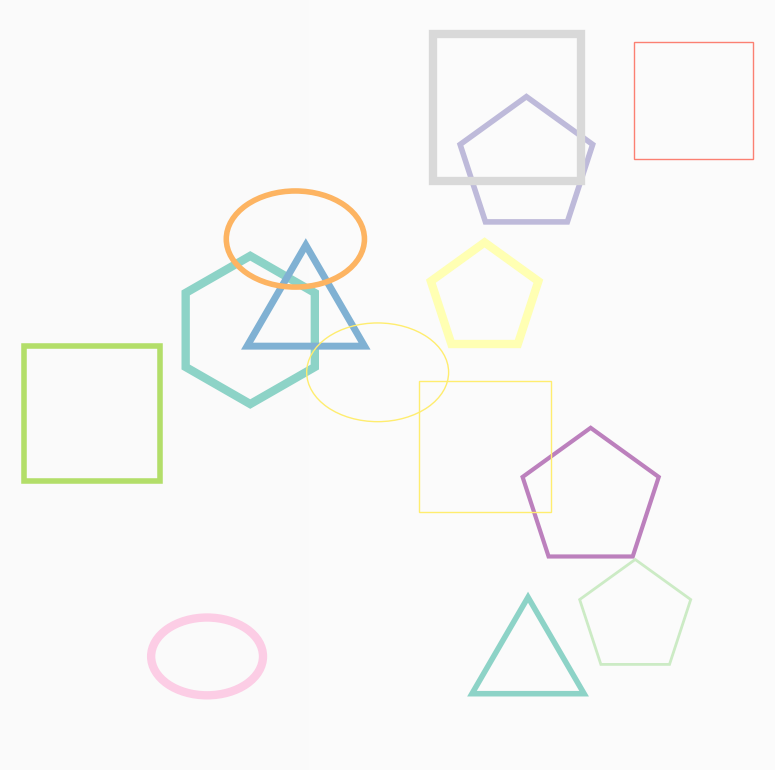[{"shape": "triangle", "thickness": 2, "radius": 0.42, "center": [0.681, 0.141]}, {"shape": "hexagon", "thickness": 3, "radius": 0.48, "center": [0.323, 0.571]}, {"shape": "pentagon", "thickness": 3, "radius": 0.36, "center": [0.625, 0.612]}, {"shape": "pentagon", "thickness": 2, "radius": 0.45, "center": [0.679, 0.785]}, {"shape": "square", "thickness": 0.5, "radius": 0.38, "center": [0.895, 0.869]}, {"shape": "triangle", "thickness": 2.5, "radius": 0.44, "center": [0.395, 0.594]}, {"shape": "oval", "thickness": 2, "radius": 0.45, "center": [0.381, 0.69]}, {"shape": "square", "thickness": 2, "radius": 0.44, "center": [0.119, 0.463]}, {"shape": "oval", "thickness": 3, "radius": 0.36, "center": [0.267, 0.148]}, {"shape": "square", "thickness": 3, "radius": 0.48, "center": [0.654, 0.86]}, {"shape": "pentagon", "thickness": 1.5, "radius": 0.46, "center": [0.762, 0.352]}, {"shape": "pentagon", "thickness": 1, "radius": 0.38, "center": [0.82, 0.198]}, {"shape": "square", "thickness": 0.5, "radius": 0.43, "center": [0.626, 0.42]}, {"shape": "oval", "thickness": 0.5, "radius": 0.46, "center": [0.487, 0.516]}]